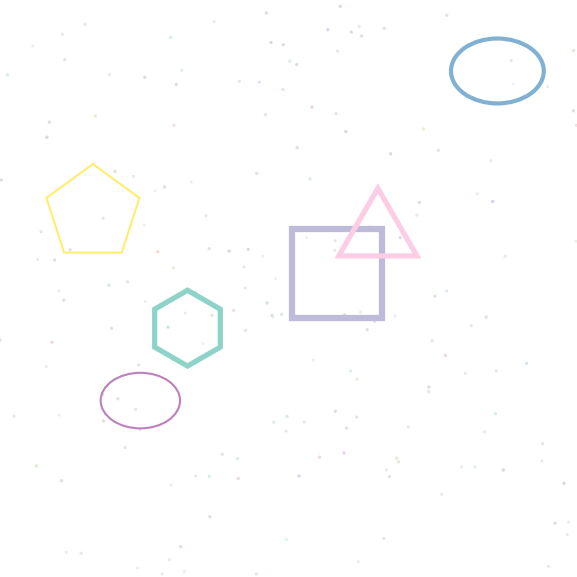[{"shape": "hexagon", "thickness": 2.5, "radius": 0.33, "center": [0.325, 0.431]}, {"shape": "square", "thickness": 3, "radius": 0.39, "center": [0.584, 0.525]}, {"shape": "oval", "thickness": 2, "radius": 0.4, "center": [0.861, 0.876]}, {"shape": "triangle", "thickness": 2.5, "radius": 0.39, "center": [0.654, 0.595]}, {"shape": "oval", "thickness": 1, "radius": 0.34, "center": [0.243, 0.305]}, {"shape": "pentagon", "thickness": 1, "radius": 0.42, "center": [0.161, 0.63]}]